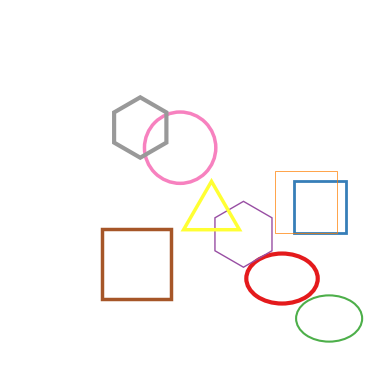[{"shape": "oval", "thickness": 3, "radius": 0.46, "center": [0.733, 0.277]}, {"shape": "square", "thickness": 2, "radius": 0.34, "center": [0.83, 0.463]}, {"shape": "oval", "thickness": 1.5, "radius": 0.43, "center": [0.855, 0.173]}, {"shape": "hexagon", "thickness": 1, "radius": 0.43, "center": [0.632, 0.391]}, {"shape": "square", "thickness": 0.5, "radius": 0.4, "center": [0.794, 0.475]}, {"shape": "triangle", "thickness": 2.5, "radius": 0.42, "center": [0.549, 0.445]}, {"shape": "square", "thickness": 2.5, "radius": 0.45, "center": [0.354, 0.314]}, {"shape": "circle", "thickness": 2.5, "radius": 0.46, "center": [0.468, 0.616]}, {"shape": "hexagon", "thickness": 3, "radius": 0.39, "center": [0.364, 0.669]}]